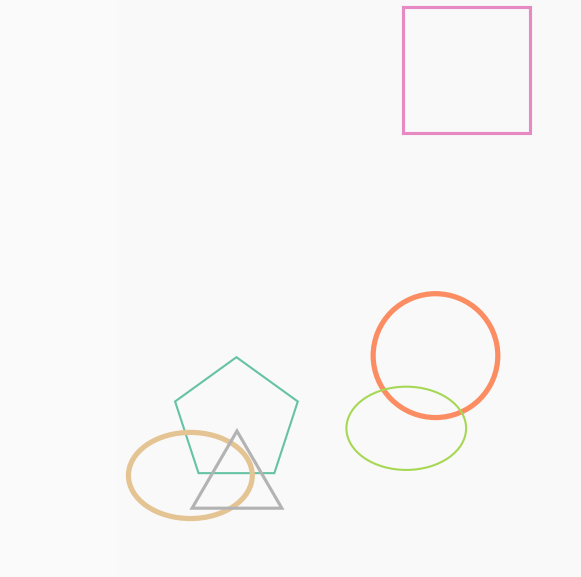[{"shape": "pentagon", "thickness": 1, "radius": 0.55, "center": [0.407, 0.27]}, {"shape": "circle", "thickness": 2.5, "radius": 0.54, "center": [0.749, 0.383]}, {"shape": "square", "thickness": 1.5, "radius": 0.54, "center": [0.802, 0.878]}, {"shape": "oval", "thickness": 1, "radius": 0.51, "center": [0.699, 0.257]}, {"shape": "oval", "thickness": 2.5, "radius": 0.53, "center": [0.328, 0.176]}, {"shape": "triangle", "thickness": 1.5, "radius": 0.45, "center": [0.408, 0.164]}]